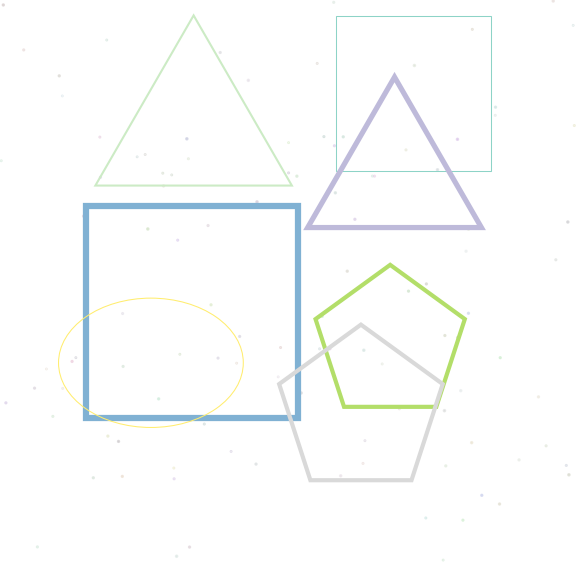[{"shape": "square", "thickness": 0.5, "radius": 0.67, "center": [0.716, 0.837]}, {"shape": "triangle", "thickness": 2.5, "radius": 0.87, "center": [0.683, 0.692]}, {"shape": "square", "thickness": 3, "radius": 0.92, "center": [0.333, 0.459]}, {"shape": "pentagon", "thickness": 2, "radius": 0.68, "center": [0.676, 0.405]}, {"shape": "pentagon", "thickness": 2, "radius": 0.74, "center": [0.625, 0.288]}, {"shape": "triangle", "thickness": 1, "radius": 0.98, "center": [0.335, 0.776]}, {"shape": "oval", "thickness": 0.5, "radius": 0.8, "center": [0.261, 0.371]}]